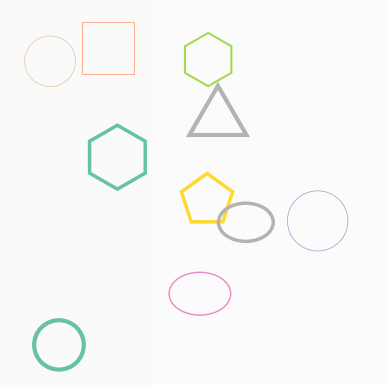[{"shape": "hexagon", "thickness": 2.5, "radius": 0.41, "center": [0.303, 0.592]}, {"shape": "circle", "thickness": 3, "radius": 0.32, "center": [0.152, 0.104]}, {"shape": "square", "thickness": 0.5, "radius": 0.34, "center": [0.279, 0.875]}, {"shape": "circle", "thickness": 0.5, "radius": 0.39, "center": [0.82, 0.426]}, {"shape": "oval", "thickness": 1, "radius": 0.4, "center": [0.516, 0.237]}, {"shape": "hexagon", "thickness": 1.5, "radius": 0.35, "center": [0.537, 0.845]}, {"shape": "pentagon", "thickness": 2.5, "radius": 0.35, "center": [0.534, 0.48]}, {"shape": "circle", "thickness": 0.5, "radius": 0.33, "center": [0.129, 0.841]}, {"shape": "oval", "thickness": 2.5, "radius": 0.35, "center": [0.635, 0.423]}, {"shape": "triangle", "thickness": 3, "radius": 0.43, "center": [0.562, 0.692]}]